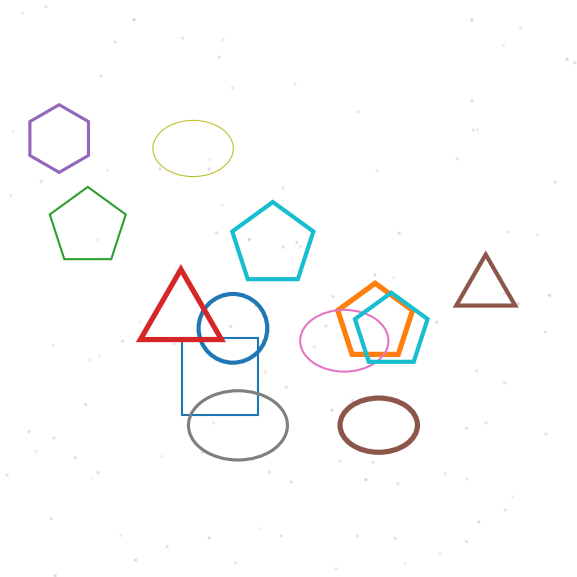[{"shape": "square", "thickness": 1, "radius": 0.33, "center": [0.381, 0.347]}, {"shape": "circle", "thickness": 2, "radius": 0.3, "center": [0.403, 0.431]}, {"shape": "pentagon", "thickness": 2.5, "radius": 0.34, "center": [0.65, 0.441]}, {"shape": "pentagon", "thickness": 1, "radius": 0.35, "center": [0.152, 0.606]}, {"shape": "triangle", "thickness": 2.5, "radius": 0.41, "center": [0.313, 0.452]}, {"shape": "hexagon", "thickness": 1.5, "radius": 0.29, "center": [0.102, 0.759]}, {"shape": "triangle", "thickness": 2, "radius": 0.29, "center": [0.841, 0.499]}, {"shape": "oval", "thickness": 2.5, "radius": 0.34, "center": [0.656, 0.263]}, {"shape": "oval", "thickness": 1, "radius": 0.38, "center": [0.596, 0.409]}, {"shape": "oval", "thickness": 1.5, "radius": 0.43, "center": [0.412, 0.263]}, {"shape": "oval", "thickness": 0.5, "radius": 0.35, "center": [0.334, 0.742]}, {"shape": "pentagon", "thickness": 2, "radius": 0.33, "center": [0.678, 0.426]}, {"shape": "pentagon", "thickness": 2, "radius": 0.37, "center": [0.472, 0.575]}]